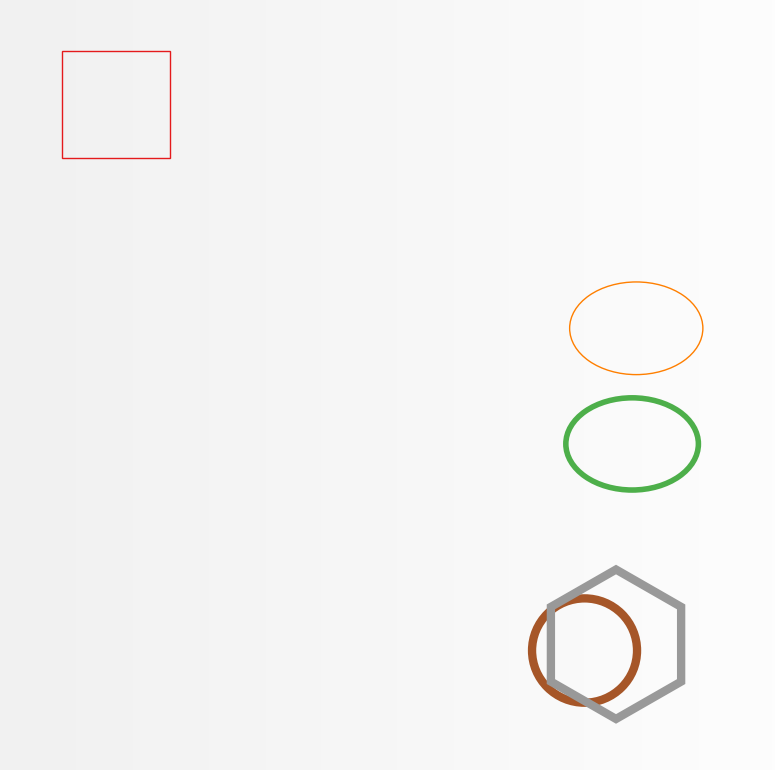[{"shape": "square", "thickness": 0.5, "radius": 0.35, "center": [0.15, 0.865]}, {"shape": "oval", "thickness": 2, "radius": 0.43, "center": [0.816, 0.423]}, {"shape": "oval", "thickness": 0.5, "radius": 0.43, "center": [0.821, 0.574]}, {"shape": "circle", "thickness": 3, "radius": 0.34, "center": [0.754, 0.155]}, {"shape": "hexagon", "thickness": 3, "radius": 0.49, "center": [0.795, 0.163]}]